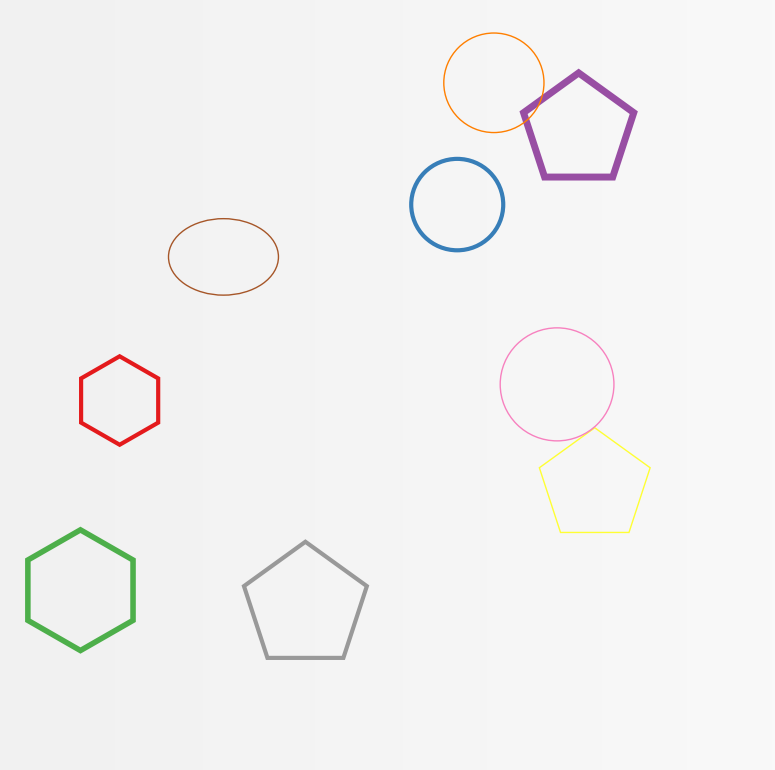[{"shape": "hexagon", "thickness": 1.5, "radius": 0.29, "center": [0.154, 0.48]}, {"shape": "circle", "thickness": 1.5, "radius": 0.3, "center": [0.59, 0.734]}, {"shape": "hexagon", "thickness": 2, "radius": 0.39, "center": [0.104, 0.234]}, {"shape": "pentagon", "thickness": 2.5, "radius": 0.37, "center": [0.747, 0.831]}, {"shape": "circle", "thickness": 0.5, "radius": 0.32, "center": [0.637, 0.892]}, {"shape": "pentagon", "thickness": 0.5, "radius": 0.38, "center": [0.767, 0.369]}, {"shape": "oval", "thickness": 0.5, "radius": 0.35, "center": [0.288, 0.666]}, {"shape": "circle", "thickness": 0.5, "radius": 0.37, "center": [0.719, 0.501]}, {"shape": "pentagon", "thickness": 1.5, "radius": 0.42, "center": [0.394, 0.213]}]